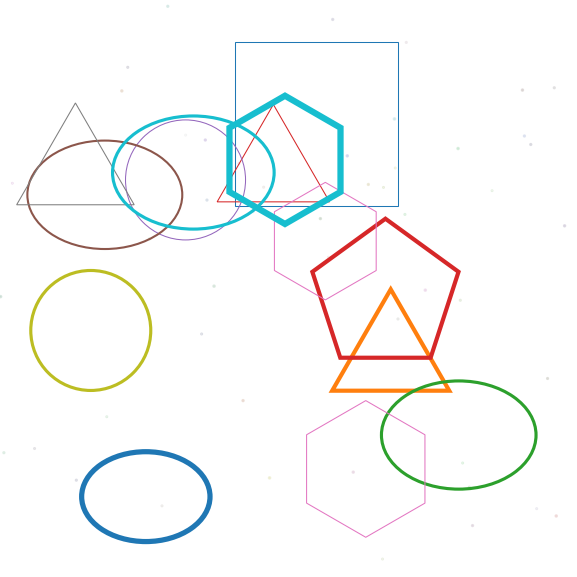[{"shape": "oval", "thickness": 2.5, "radius": 0.56, "center": [0.253, 0.139]}, {"shape": "square", "thickness": 0.5, "radius": 0.71, "center": [0.548, 0.784]}, {"shape": "triangle", "thickness": 2, "radius": 0.59, "center": [0.677, 0.381]}, {"shape": "oval", "thickness": 1.5, "radius": 0.67, "center": [0.794, 0.246]}, {"shape": "pentagon", "thickness": 2, "radius": 0.67, "center": [0.667, 0.487]}, {"shape": "triangle", "thickness": 0.5, "radius": 0.56, "center": [0.473, 0.706]}, {"shape": "circle", "thickness": 0.5, "radius": 0.52, "center": [0.321, 0.688]}, {"shape": "oval", "thickness": 1, "radius": 0.67, "center": [0.182, 0.662]}, {"shape": "hexagon", "thickness": 0.5, "radius": 0.51, "center": [0.563, 0.582]}, {"shape": "hexagon", "thickness": 0.5, "radius": 0.59, "center": [0.633, 0.187]}, {"shape": "triangle", "thickness": 0.5, "radius": 0.59, "center": [0.131, 0.703]}, {"shape": "circle", "thickness": 1.5, "radius": 0.52, "center": [0.157, 0.427]}, {"shape": "hexagon", "thickness": 3, "radius": 0.56, "center": [0.493, 0.722]}, {"shape": "oval", "thickness": 1.5, "radius": 0.7, "center": [0.335, 0.7]}]